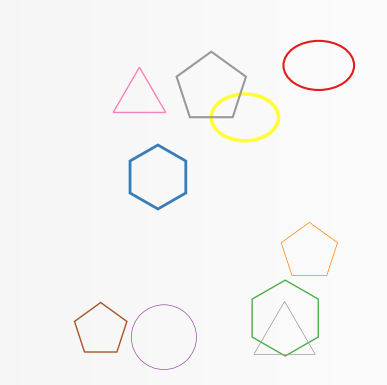[{"shape": "oval", "thickness": 1.5, "radius": 0.46, "center": [0.823, 0.83]}, {"shape": "hexagon", "thickness": 2, "radius": 0.42, "center": [0.408, 0.54]}, {"shape": "hexagon", "thickness": 1, "radius": 0.49, "center": [0.736, 0.174]}, {"shape": "circle", "thickness": 0.5, "radius": 0.42, "center": [0.423, 0.124]}, {"shape": "pentagon", "thickness": 0.5, "radius": 0.38, "center": [0.798, 0.346]}, {"shape": "oval", "thickness": 2.5, "radius": 0.43, "center": [0.632, 0.695]}, {"shape": "pentagon", "thickness": 1, "radius": 0.36, "center": [0.26, 0.143]}, {"shape": "triangle", "thickness": 1, "radius": 0.39, "center": [0.36, 0.747]}, {"shape": "triangle", "thickness": 0.5, "radius": 0.46, "center": [0.734, 0.125]}, {"shape": "pentagon", "thickness": 1.5, "radius": 0.47, "center": [0.545, 0.772]}]